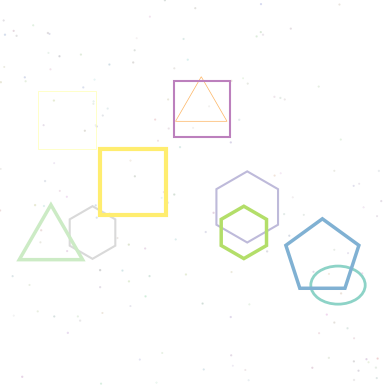[{"shape": "oval", "thickness": 2, "radius": 0.35, "center": [0.878, 0.259]}, {"shape": "square", "thickness": 0.5, "radius": 0.38, "center": [0.174, 0.688]}, {"shape": "hexagon", "thickness": 1.5, "radius": 0.46, "center": [0.642, 0.463]}, {"shape": "pentagon", "thickness": 2.5, "radius": 0.5, "center": [0.837, 0.332]}, {"shape": "triangle", "thickness": 0.5, "radius": 0.39, "center": [0.523, 0.724]}, {"shape": "hexagon", "thickness": 2.5, "radius": 0.34, "center": [0.633, 0.396]}, {"shape": "hexagon", "thickness": 1.5, "radius": 0.34, "center": [0.24, 0.396]}, {"shape": "square", "thickness": 1.5, "radius": 0.36, "center": [0.524, 0.717]}, {"shape": "triangle", "thickness": 2.5, "radius": 0.47, "center": [0.132, 0.373]}, {"shape": "square", "thickness": 3, "radius": 0.43, "center": [0.345, 0.528]}]